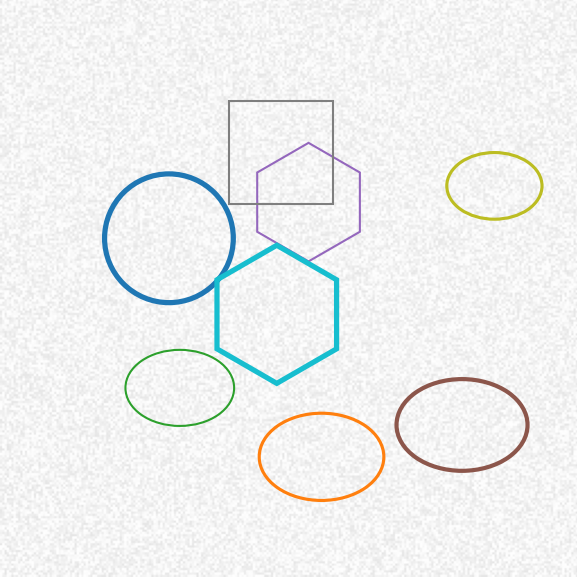[{"shape": "circle", "thickness": 2.5, "radius": 0.56, "center": [0.293, 0.587]}, {"shape": "oval", "thickness": 1.5, "radius": 0.54, "center": [0.557, 0.208]}, {"shape": "oval", "thickness": 1, "radius": 0.47, "center": [0.311, 0.327]}, {"shape": "hexagon", "thickness": 1, "radius": 0.51, "center": [0.534, 0.649]}, {"shape": "oval", "thickness": 2, "radius": 0.57, "center": [0.8, 0.263]}, {"shape": "square", "thickness": 1, "radius": 0.45, "center": [0.487, 0.735]}, {"shape": "oval", "thickness": 1.5, "radius": 0.41, "center": [0.856, 0.677]}, {"shape": "hexagon", "thickness": 2.5, "radius": 0.6, "center": [0.479, 0.455]}]